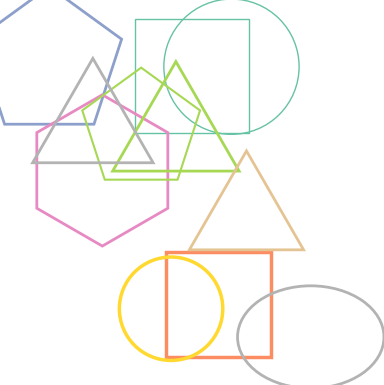[{"shape": "square", "thickness": 1, "radius": 0.74, "center": [0.499, 0.803]}, {"shape": "circle", "thickness": 1, "radius": 0.88, "center": [0.601, 0.827]}, {"shape": "square", "thickness": 2.5, "radius": 0.68, "center": [0.567, 0.21]}, {"shape": "pentagon", "thickness": 2, "radius": 0.99, "center": [0.128, 0.837]}, {"shape": "hexagon", "thickness": 2, "radius": 0.98, "center": [0.266, 0.557]}, {"shape": "pentagon", "thickness": 1.5, "radius": 0.8, "center": [0.367, 0.663]}, {"shape": "triangle", "thickness": 2, "radius": 0.95, "center": [0.457, 0.65]}, {"shape": "circle", "thickness": 2.5, "radius": 0.67, "center": [0.444, 0.198]}, {"shape": "triangle", "thickness": 2, "radius": 0.86, "center": [0.64, 0.437]}, {"shape": "triangle", "thickness": 2, "radius": 0.9, "center": [0.241, 0.668]}, {"shape": "oval", "thickness": 2, "radius": 0.95, "center": [0.807, 0.125]}]